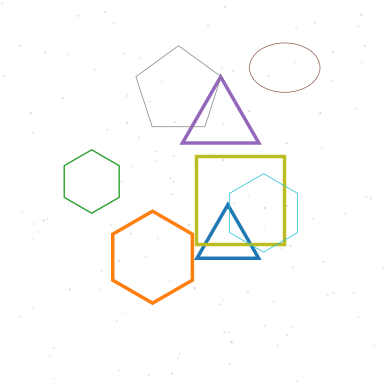[{"shape": "triangle", "thickness": 2.5, "radius": 0.46, "center": [0.592, 0.375]}, {"shape": "hexagon", "thickness": 2.5, "radius": 0.6, "center": [0.396, 0.332]}, {"shape": "hexagon", "thickness": 1, "radius": 0.41, "center": [0.238, 0.529]}, {"shape": "triangle", "thickness": 2.5, "radius": 0.57, "center": [0.573, 0.686]}, {"shape": "oval", "thickness": 0.5, "radius": 0.46, "center": [0.74, 0.824]}, {"shape": "pentagon", "thickness": 0.5, "radius": 0.58, "center": [0.464, 0.765]}, {"shape": "square", "thickness": 2.5, "radius": 0.57, "center": [0.623, 0.48]}, {"shape": "hexagon", "thickness": 0.5, "radius": 0.51, "center": [0.685, 0.447]}]